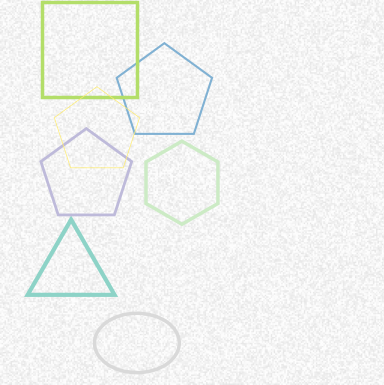[{"shape": "triangle", "thickness": 3, "radius": 0.65, "center": [0.185, 0.299]}, {"shape": "pentagon", "thickness": 2, "radius": 0.62, "center": [0.224, 0.542]}, {"shape": "pentagon", "thickness": 1.5, "radius": 0.65, "center": [0.427, 0.758]}, {"shape": "square", "thickness": 2.5, "radius": 0.62, "center": [0.232, 0.872]}, {"shape": "oval", "thickness": 2.5, "radius": 0.55, "center": [0.356, 0.109]}, {"shape": "hexagon", "thickness": 2.5, "radius": 0.54, "center": [0.473, 0.525]}, {"shape": "pentagon", "thickness": 0.5, "radius": 0.58, "center": [0.252, 0.658]}]